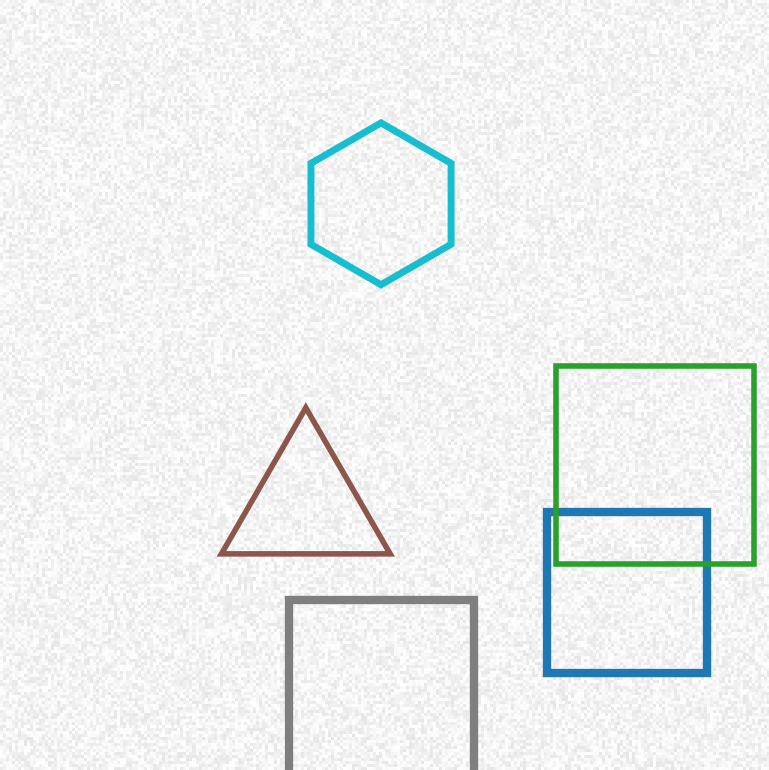[{"shape": "square", "thickness": 3, "radius": 0.52, "center": [0.814, 0.231]}, {"shape": "square", "thickness": 2, "radius": 0.64, "center": [0.851, 0.396]}, {"shape": "triangle", "thickness": 2, "radius": 0.63, "center": [0.397, 0.344]}, {"shape": "square", "thickness": 3, "radius": 0.6, "center": [0.495, 0.101]}, {"shape": "hexagon", "thickness": 2.5, "radius": 0.53, "center": [0.495, 0.735]}]